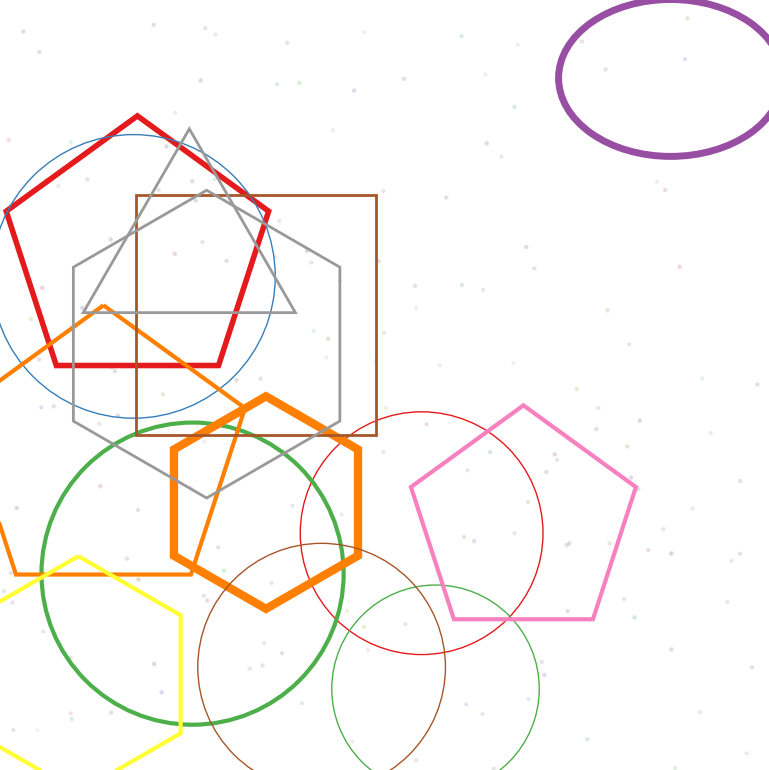[{"shape": "circle", "thickness": 0.5, "radius": 0.79, "center": [0.548, 0.308]}, {"shape": "pentagon", "thickness": 2, "radius": 0.9, "center": [0.178, 0.67]}, {"shape": "circle", "thickness": 0.5, "radius": 0.92, "center": [0.173, 0.641]}, {"shape": "circle", "thickness": 1.5, "radius": 0.98, "center": [0.25, 0.255]}, {"shape": "circle", "thickness": 0.5, "radius": 0.67, "center": [0.566, 0.106]}, {"shape": "oval", "thickness": 2.5, "radius": 0.73, "center": [0.871, 0.899]}, {"shape": "hexagon", "thickness": 3, "radius": 0.69, "center": [0.345, 0.347]}, {"shape": "pentagon", "thickness": 1.5, "radius": 0.97, "center": [0.134, 0.41]}, {"shape": "hexagon", "thickness": 1.5, "radius": 0.77, "center": [0.102, 0.124]}, {"shape": "square", "thickness": 1, "radius": 0.78, "center": [0.333, 0.591]}, {"shape": "circle", "thickness": 0.5, "radius": 0.8, "center": [0.418, 0.134]}, {"shape": "pentagon", "thickness": 1.5, "radius": 0.77, "center": [0.68, 0.32]}, {"shape": "hexagon", "thickness": 1, "radius": 1.0, "center": [0.268, 0.553]}, {"shape": "triangle", "thickness": 1, "radius": 0.8, "center": [0.246, 0.674]}]